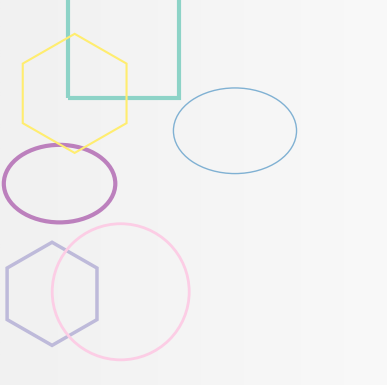[{"shape": "square", "thickness": 3, "radius": 0.72, "center": [0.318, 0.889]}, {"shape": "hexagon", "thickness": 2.5, "radius": 0.67, "center": [0.134, 0.237]}, {"shape": "oval", "thickness": 1, "radius": 0.79, "center": [0.606, 0.66]}, {"shape": "circle", "thickness": 2, "radius": 0.88, "center": [0.311, 0.242]}, {"shape": "oval", "thickness": 3, "radius": 0.72, "center": [0.154, 0.523]}, {"shape": "hexagon", "thickness": 1.5, "radius": 0.77, "center": [0.193, 0.757]}]